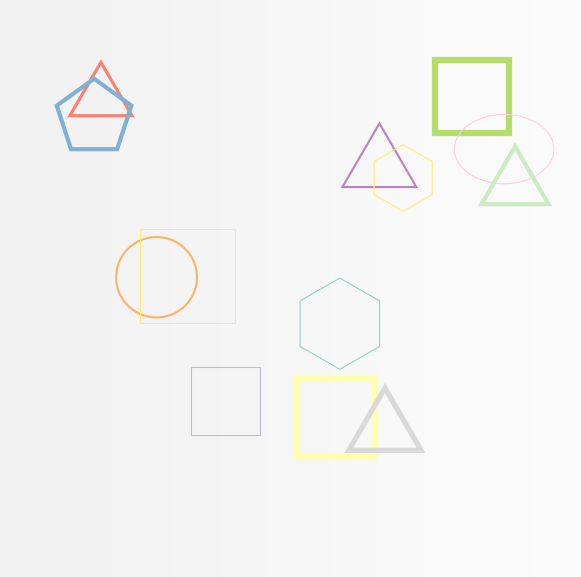[{"shape": "hexagon", "thickness": 0.5, "radius": 0.39, "center": [0.585, 0.439]}, {"shape": "square", "thickness": 3, "radius": 0.34, "center": [0.577, 0.277]}, {"shape": "square", "thickness": 0.5, "radius": 0.3, "center": [0.388, 0.305]}, {"shape": "triangle", "thickness": 1.5, "radius": 0.31, "center": [0.174, 0.83]}, {"shape": "pentagon", "thickness": 2, "radius": 0.34, "center": [0.162, 0.795]}, {"shape": "circle", "thickness": 1, "radius": 0.35, "center": [0.269, 0.519]}, {"shape": "square", "thickness": 3, "radius": 0.32, "center": [0.812, 0.832]}, {"shape": "oval", "thickness": 0.5, "radius": 0.43, "center": [0.867, 0.741]}, {"shape": "triangle", "thickness": 2.5, "radius": 0.36, "center": [0.662, 0.255]}, {"shape": "triangle", "thickness": 1, "radius": 0.37, "center": [0.653, 0.712]}, {"shape": "triangle", "thickness": 2, "radius": 0.33, "center": [0.886, 0.679]}, {"shape": "hexagon", "thickness": 0.5, "radius": 0.29, "center": [0.694, 0.691]}, {"shape": "square", "thickness": 0.5, "radius": 0.41, "center": [0.323, 0.521]}]